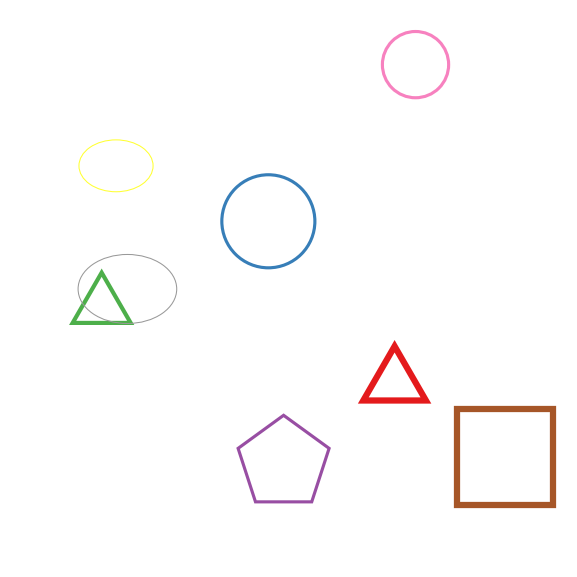[{"shape": "triangle", "thickness": 3, "radius": 0.31, "center": [0.683, 0.337]}, {"shape": "circle", "thickness": 1.5, "radius": 0.4, "center": [0.465, 0.616]}, {"shape": "triangle", "thickness": 2, "radius": 0.29, "center": [0.176, 0.469]}, {"shape": "pentagon", "thickness": 1.5, "radius": 0.41, "center": [0.491, 0.197]}, {"shape": "oval", "thickness": 0.5, "radius": 0.32, "center": [0.201, 0.712]}, {"shape": "square", "thickness": 3, "radius": 0.42, "center": [0.874, 0.208]}, {"shape": "circle", "thickness": 1.5, "radius": 0.29, "center": [0.72, 0.887]}, {"shape": "oval", "thickness": 0.5, "radius": 0.43, "center": [0.221, 0.499]}]